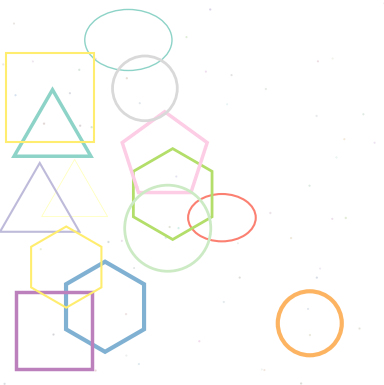[{"shape": "oval", "thickness": 1, "radius": 0.57, "center": [0.333, 0.896]}, {"shape": "triangle", "thickness": 2.5, "radius": 0.58, "center": [0.136, 0.652]}, {"shape": "triangle", "thickness": 0.5, "radius": 0.49, "center": [0.194, 0.487]}, {"shape": "triangle", "thickness": 1.5, "radius": 0.6, "center": [0.103, 0.458]}, {"shape": "oval", "thickness": 1.5, "radius": 0.44, "center": [0.576, 0.435]}, {"shape": "hexagon", "thickness": 3, "radius": 0.59, "center": [0.273, 0.203]}, {"shape": "circle", "thickness": 3, "radius": 0.42, "center": [0.805, 0.16]}, {"shape": "hexagon", "thickness": 2, "radius": 0.59, "center": [0.449, 0.496]}, {"shape": "pentagon", "thickness": 2.5, "radius": 0.58, "center": [0.428, 0.594]}, {"shape": "circle", "thickness": 2, "radius": 0.42, "center": [0.376, 0.771]}, {"shape": "square", "thickness": 2.5, "radius": 0.5, "center": [0.14, 0.142]}, {"shape": "circle", "thickness": 2, "radius": 0.56, "center": [0.436, 0.407]}, {"shape": "hexagon", "thickness": 1.5, "radius": 0.53, "center": [0.172, 0.306]}, {"shape": "square", "thickness": 1.5, "radius": 0.58, "center": [0.13, 0.747]}]